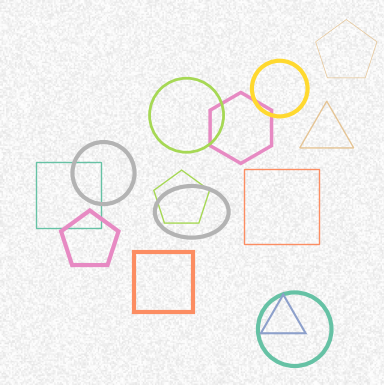[{"shape": "circle", "thickness": 3, "radius": 0.48, "center": [0.765, 0.145]}, {"shape": "square", "thickness": 1, "radius": 0.43, "center": [0.178, 0.493]}, {"shape": "square", "thickness": 1, "radius": 0.49, "center": [0.731, 0.463]}, {"shape": "square", "thickness": 3, "radius": 0.38, "center": [0.425, 0.268]}, {"shape": "triangle", "thickness": 1.5, "radius": 0.34, "center": [0.736, 0.168]}, {"shape": "pentagon", "thickness": 3, "radius": 0.39, "center": [0.233, 0.375]}, {"shape": "hexagon", "thickness": 2.5, "radius": 0.46, "center": [0.626, 0.668]}, {"shape": "pentagon", "thickness": 1, "radius": 0.38, "center": [0.472, 0.482]}, {"shape": "circle", "thickness": 2, "radius": 0.48, "center": [0.485, 0.701]}, {"shape": "circle", "thickness": 3, "radius": 0.36, "center": [0.727, 0.77]}, {"shape": "pentagon", "thickness": 0.5, "radius": 0.42, "center": [0.899, 0.866]}, {"shape": "triangle", "thickness": 1, "radius": 0.4, "center": [0.849, 0.656]}, {"shape": "oval", "thickness": 3, "radius": 0.48, "center": [0.498, 0.45]}, {"shape": "circle", "thickness": 3, "radius": 0.4, "center": [0.269, 0.55]}]